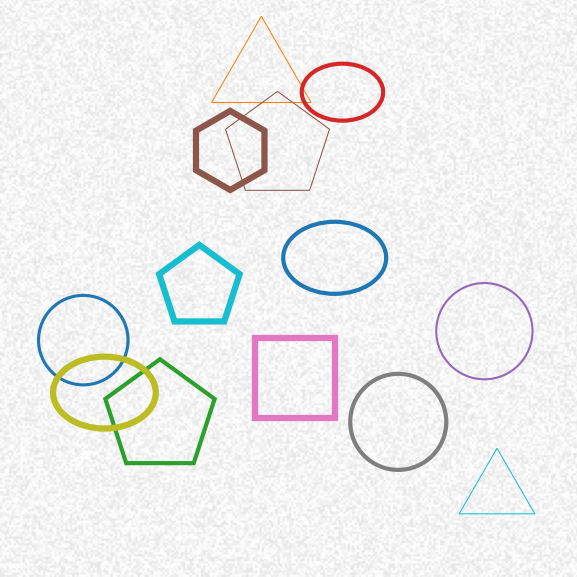[{"shape": "circle", "thickness": 1.5, "radius": 0.39, "center": [0.144, 0.41]}, {"shape": "oval", "thickness": 2, "radius": 0.45, "center": [0.58, 0.553]}, {"shape": "triangle", "thickness": 0.5, "radius": 0.5, "center": [0.453, 0.871]}, {"shape": "pentagon", "thickness": 2, "radius": 0.5, "center": [0.277, 0.278]}, {"shape": "oval", "thickness": 2, "radius": 0.35, "center": [0.593, 0.84]}, {"shape": "circle", "thickness": 1, "radius": 0.42, "center": [0.839, 0.426]}, {"shape": "pentagon", "thickness": 0.5, "radius": 0.47, "center": [0.481, 0.746]}, {"shape": "hexagon", "thickness": 3, "radius": 0.34, "center": [0.399, 0.739]}, {"shape": "square", "thickness": 3, "radius": 0.35, "center": [0.511, 0.345]}, {"shape": "circle", "thickness": 2, "radius": 0.42, "center": [0.69, 0.269]}, {"shape": "oval", "thickness": 3, "radius": 0.44, "center": [0.181, 0.319]}, {"shape": "triangle", "thickness": 0.5, "radius": 0.38, "center": [0.861, 0.147]}, {"shape": "pentagon", "thickness": 3, "radius": 0.37, "center": [0.345, 0.502]}]